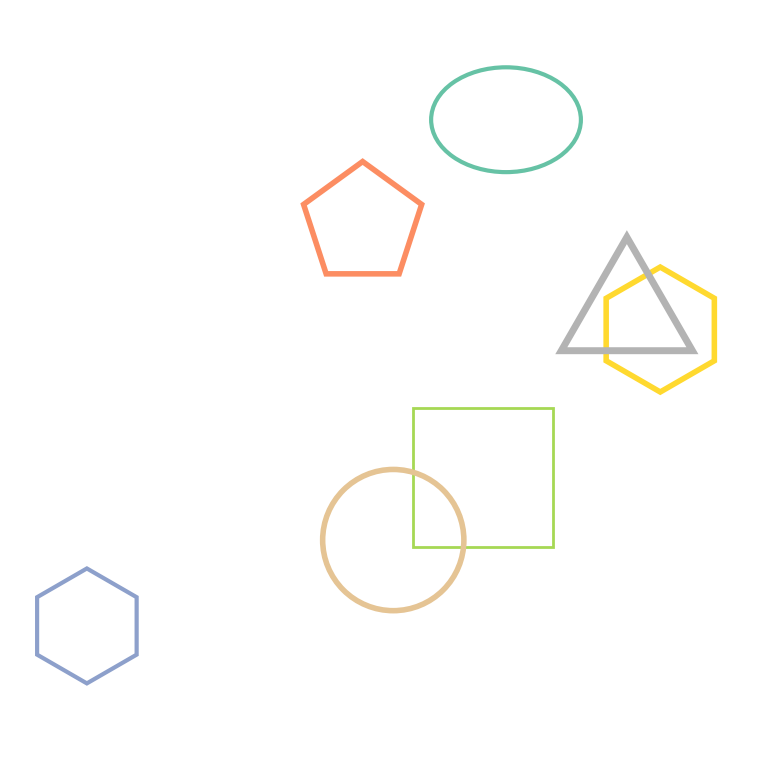[{"shape": "oval", "thickness": 1.5, "radius": 0.49, "center": [0.657, 0.845]}, {"shape": "pentagon", "thickness": 2, "radius": 0.4, "center": [0.471, 0.71]}, {"shape": "hexagon", "thickness": 1.5, "radius": 0.37, "center": [0.113, 0.187]}, {"shape": "square", "thickness": 1, "radius": 0.45, "center": [0.627, 0.38]}, {"shape": "hexagon", "thickness": 2, "radius": 0.41, "center": [0.857, 0.572]}, {"shape": "circle", "thickness": 2, "radius": 0.46, "center": [0.511, 0.299]}, {"shape": "triangle", "thickness": 2.5, "radius": 0.49, "center": [0.814, 0.594]}]